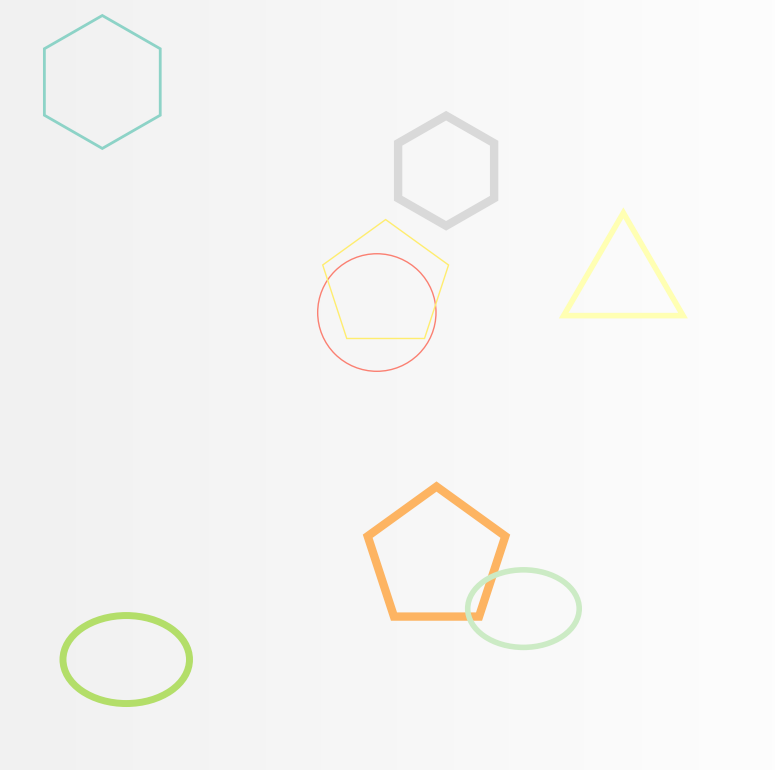[{"shape": "hexagon", "thickness": 1, "radius": 0.43, "center": [0.132, 0.894]}, {"shape": "triangle", "thickness": 2, "radius": 0.44, "center": [0.804, 0.635]}, {"shape": "circle", "thickness": 0.5, "radius": 0.38, "center": [0.486, 0.594]}, {"shape": "pentagon", "thickness": 3, "radius": 0.47, "center": [0.563, 0.275]}, {"shape": "oval", "thickness": 2.5, "radius": 0.41, "center": [0.163, 0.143]}, {"shape": "hexagon", "thickness": 3, "radius": 0.36, "center": [0.576, 0.778]}, {"shape": "oval", "thickness": 2, "radius": 0.36, "center": [0.675, 0.21]}, {"shape": "pentagon", "thickness": 0.5, "radius": 0.43, "center": [0.498, 0.629]}]